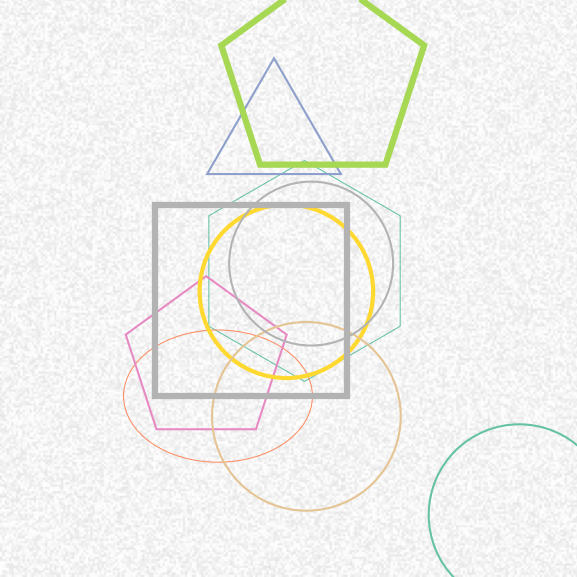[{"shape": "circle", "thickness": 1, "radius": 0.78, "center": [0.899, 0.108]}, {"shape": "hexagon", "thickness": 0.5, "radius": 0.96, "center": [0.527, 0.53]}, {"shape": "oval", "thickness": 0.5, "radius": 0.82, "center": [0.378, 0.313]}, {"shape": "triangle", "thickness": 1, "radius": 0.67, "center": [0.474, 0.765]}, {"shape": "pentagon", "thickness": 1, "radius": 0.73, "center": [0.357, 0.374]}, {"shape": "pentagon", "thickness": 3, "radius": 0.92, "center": [0.559, 0.863]}, {"shape": "circle", "thickness": 2, "radius": 0.75, "center": [0.496, 0.495]}, {"shape": "circle", "thickness": 1, "radius": 0.82, "center": [0.531, 0.278]}, {"shape": "circle", "thickness": 1, "radius": 0.71, "center": [0.539, 0.543]}, {"shape": "square", "thickness": 3, "radius": 0.83, "center": [0.435, 0.479]}]